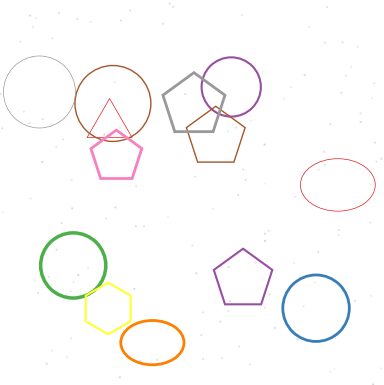[{"shape": "oval", "thickness": 0.5, "radius": 0.49, "center": [0.877, 0.52]}, {"shape": "triangle", "thickness": 0.5, "radius": 0.34, "center": [0.285, 0.677]}, {"shape": "circle", "thickness": 2, "radius": 0.43, "center": [0.821, 0.199]}, {"shape": "circle", "thickness": 2.5, "radius": 0.42, "center": [0.19, 0.311]}, {"shape": "pentagon", "thickness": 1.5, "radius": 0.4, "center": [0.631, 0.274]}, {"shape": "circle", "thickness": 1.5, "radius": 0.38, "center": [0.601, 0.774]}, {"shape": "oval", "thickness": 2, "radius": 0.41, "center": [0.396, 0.11]}, {"shape": "hexagon", "thickness": 1.5, "radius": 0.34, "center": [0.281, 0.199]}, {"shape": "pentagon", "thickness": 1, "radius": 0.4, "center": [0.56, 0.644]}, {"shape": "circle", "thickness": 1, "radius": 0.49, "center": [0.293, 0.731]}, {"shape": "pentagon", "thickness": 2, "radius": 0.35, "center": [0.302, 0.593]}, {"shape": "pentagon", "thickness": 2, "radius": 0.42, "center": [0.504, 0.727]}, {"shape": "circle", "thickness": 0.5, "radius": 0.47, "center": [0.102, 0.761]}]